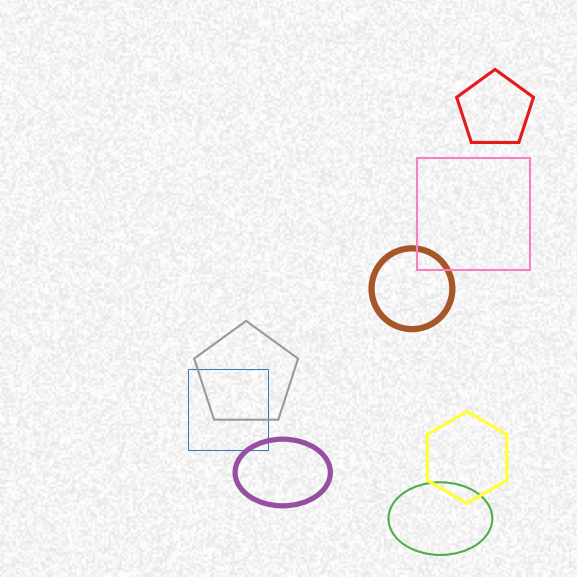[{"shape": "pentagon", "thickness": 1.5, "radius": 0.35, "center": [0.857, 0.809]}, {"shape": "square", "thickness": 0.5, "radius": 0.35, "center": [0.395, 0.29]}, {"shape": "oval", "thickness": 1, "radius": 0.45, "center": [0.763, 0.101]}, {"shape": "oval", "thickness": 2.5, "radius": 0.41, "center": [0.49, 0.181]}, {"shape": "hexagon", "thickness": 1.5, "radius": 0.4, "center": [0.809, 0.207]}, {"shape": "circle", "thickness": 3, "radius": 0.35, "center": [0.713, 0.499]}, {"shape": "square", "thickness": 1, "radius": 0.49, "center": [0.82, 0.628]}, {"shape": "pentagon", "thickness": 1, "radius": 0.47, "center": [0.426, 0.349]}]